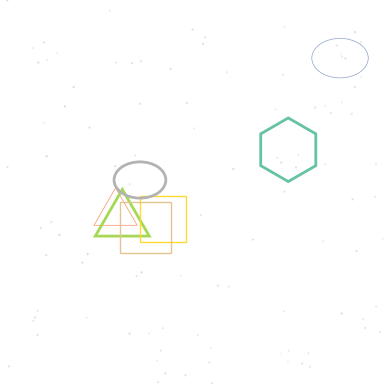[{"shape": "hexagon", "thickness": 2, "radius": 0.41, "center": [0.749, 0.611]}, {"shape": "triangle", "thickness": 0.5, "radius": 0.32, "center": [0.3, 0.447]}, {"shape": "oval", "thickness": 0.5, "radius": 0.37, "center": [0.883, 0.849]}, {"shape": "triangle", "thickness": 2, "radius": 0.4, "center": [0.318, 0.427]}, {"shape": "square", "thickness": 1, "radius": 0.3, "center": [0.424, 0.43]}, {"shape": "square", "thickness": 1, "radius": 0.33, "center": [0.377, 0.409]}, {"shape": "oval", "thickness": 2, "radius": 0.34, "center": [0.364, 0.532]}]